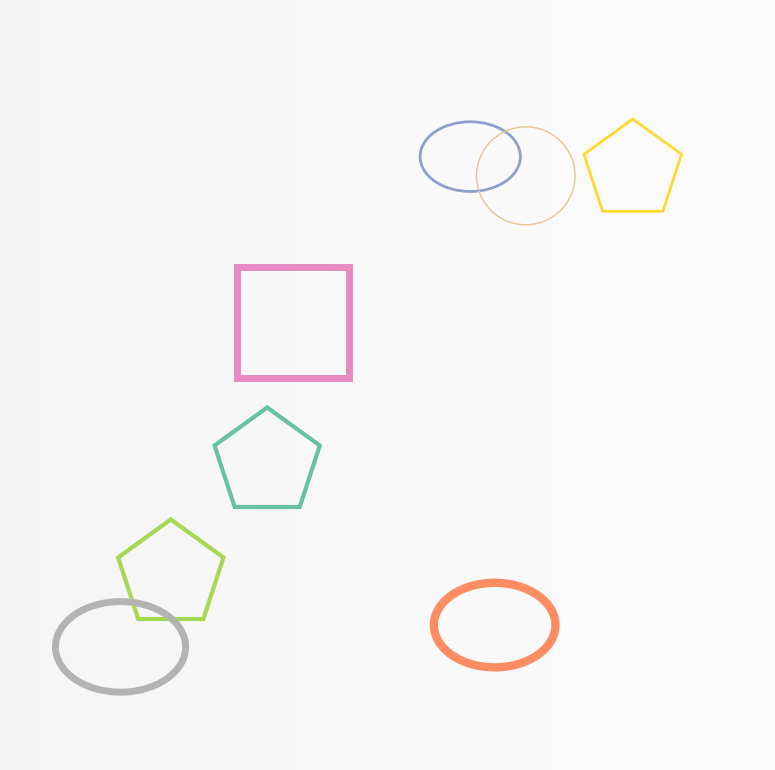[{"shape": "pentagon", "thickness": 1.5, "radius": 0.36, "center": [0.345, 0.399]}, {"shape": "oval", "thickness": 3, "radius": 0.39, "center": [0.638, 0.188]}, {"shape": "oval", "thickness": 1, "radius": 0.32, "center": [0.607, 0.797]}, {"shape": "square", "thickness": 2.5, "radius": 0.36, "center": [0.378, 0.581]}, {"shape": "pentagon", "thickness": 1.5, "radius": 0.36, "center": [0.22, 0.254]}, {"shape": "pentagon", "thickness": 1, "radius": 0.33, "center": [0.816, 0.779]}, {"shape": "circle", "thickness": 0.5, "radius": 0.32, "center": [0.678, 0.772]}, {"shape": "oval", "thickness": 2.5, "radius": 0.42, "center": [0.156, 0.16]}]